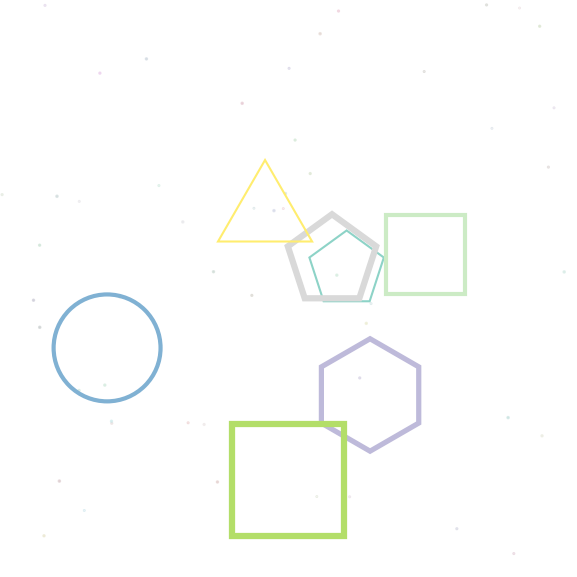[{"shape": "pentagon", "thickness": 1, "radius": 0.34, "center": [0.6, 0.532]}, {"shape": "hexagon", "thickness": 2.5, "radius": 0.49, "center": [0.641, 0.315]}, {"shape": "circle", "thickness": 2, "radius": 0.46, "center": [0.185, 0.397]}, {"shape": "square", "thickness": 3, "radius": 0.49, "center": [0.498, 0.168]}, {"shape": "pentagon", "thickness": 3, "radius": 0.4, "center": [0.575, 0.548]}, {"shape": "square", "thickness": 2, "radius": 0.34, "center": [0.737, 0.558]}, {"shape": "triangle", "thickness": 1, "radius": 0.47, "center": [0.459, 0.628]}]